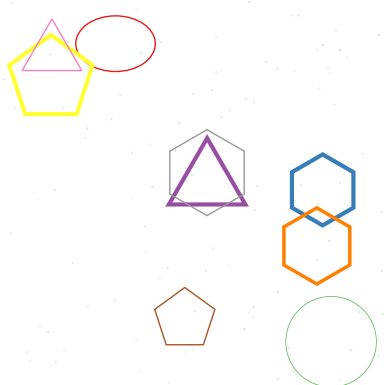[{"shape": "oval", "thickness": 1, "radius": 0.52, "center": [0.3, 0.887]}, {"shape": "hexagon", "thickness": 3, "radius": 0.46, "center": [0.838, 0.507]}, {"shape": "circle", "thickness": 0.5, "radius": 0.59, "center": [0.86, 0.112]}, {"shape": "triangle", "thickness": 3, "radius": 0.57, "center": [0.538, 0.526]}, {"shape": "hexagon", "thickness": 2.5, "radius": 0.49, "center": [0.823, 0.361]}, {"shape": "pentagon", "thickness": 3, "radius": 0.57, "center": [0.132, 0.796]}, {"shape": "pentagon", "thickness": 1, "radius": 0.41, "center": [0.48, 0.171]}, {"shape": "triangle", "thickness": 1, "radius": 0.45, "center": [0.135, 0.861]}, {"shape": "hexagon", "thickness": 1, "radius": 0.56, "center": [0.538, 0.552]}]